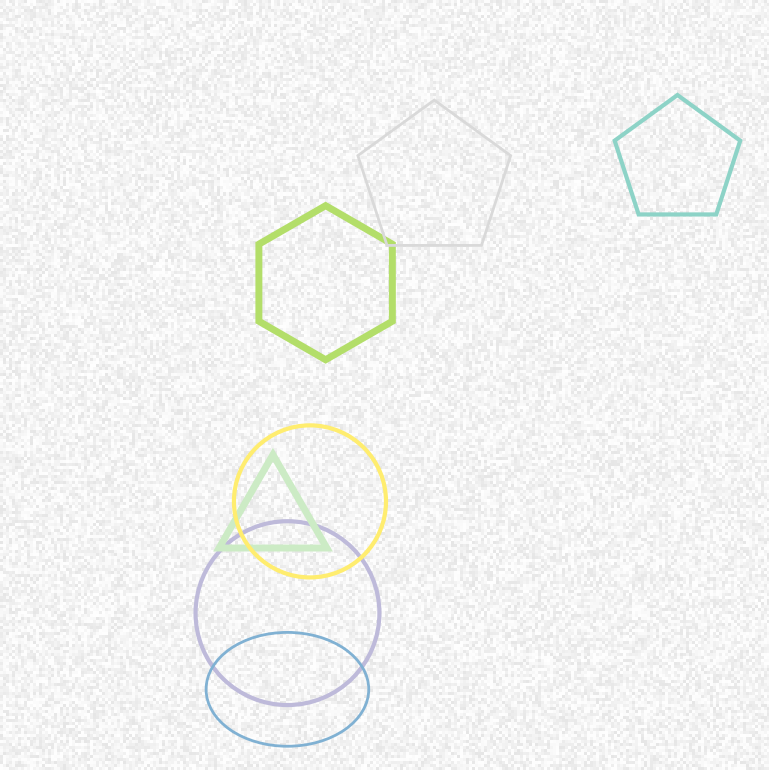[{"shape": "pentagon", "thickness": 1.5, "radius": 0.43, "center": [0.88, 0.791]}, {"shape": "circle", "thickness": 1.5, "radius": 0.6, "center": [0.373, 0.204]}, {"shape": "oval", "thickness": 1, "radius": 0.53, "center": [0.373, 0.105]}, {"shape": "hexagon", "thickness": 2.5, "radius": 0.5, "center": [0.423, 0.633]}, {"shape": "pentagon", "thickness": 1, "radius": 0.52, "center": [0.564, 0.766]}, {"shape": "triangle", "thickness": 2.5, "radius": 0.4, "center": [0.354, 0.329]}, {"shape": "circle", "thickness": 1.5, "radius": 0.49, "center": [0.403, 0.349]}]